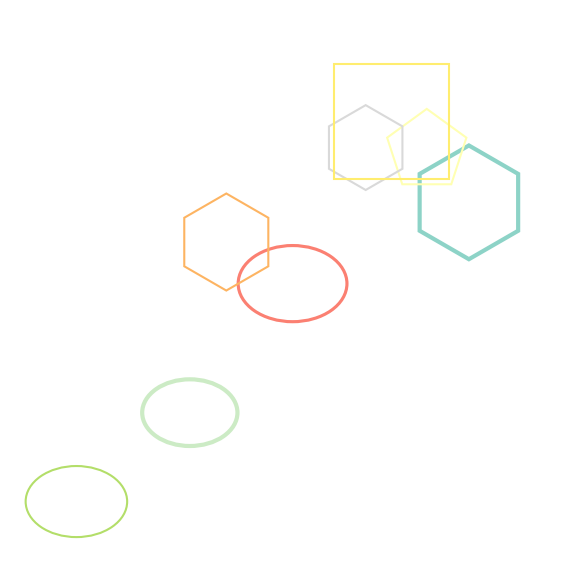[{"shape": "hexagon", "thickness": 2, "radius": 0.49, "center": [0.812, 0.649]}, {"shape": "pentagon", "thickness": 1, "radius": 0.36, "center": [0.739, 0.738]}, {"shape": "oval", "thickness": 1.5, "radius": 0.47, "center": [0.507, 0.508]}, {"shape": "hexagon", "thickness": 1, "radius": 0.42, "center": [0.392, 0.58]}, {"shape": "oval", "thickness": 1, "radius": 0.44, "center": [0.132, 0.131]}, {"shape": "hexagon", "thickness": 1, "radius": 0.37, "center": [0.633, 0.744]}, {"shape": "oval", "thickness": 2, "radius": 0.41, "center": [0.329, 0.285]}, {"shape": "square", "thickness": 1, "radius": 0.5, "center": [0.677, 0.789]}]